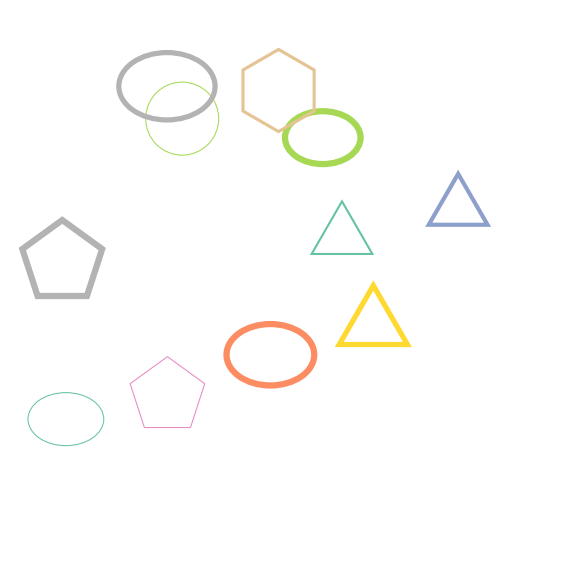[{"shape": "triangle", "thickness": 1, "radius": 0.3, "center": [0.592, 0.59]}, {"shape": "oval", "thickness": 0.5, "radius": 0.33, "center": [0.114, 0.273]}, {"shape": "oval", "thickness": 3, "radius": 0.38, "center": [0.468, 0.385]}, {"shape": "triangle", "thickness": 2, "radius": 0.29, "center": [0.793, 0.639]}, {"shape": "pentagon", "thickness": 0.5, "radius": 0.34, "center": [0.29, 0.314]}, {"shape": "circle", "thickness": 0.5, "radius": 0.32, "center": [0.315, 0.794]}, {"shape": "oval", "thickness": 3, "radius": 0.33, "center": [0.559, 0.761]}, {"shape": "triangle", "thickness": 2.5, "radius": 0.34, "center": [0.646, 0.437]}, {"shape": "hexagon", "thickness": 1.5, "radius": 0.36, "center": [0.482, 0.842]}, {"shape": "oval", "thickness": 2.5, "radius": 0.42, "center": [0.289, 0.85]}, {"shape": "pentagon", "thickness": 3, "radius": 0.36, "center": [0.108, 0.545]}]